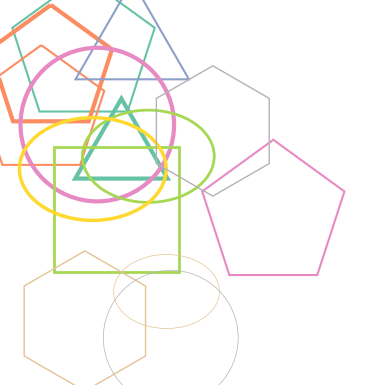[{"shape": "pentagon", "thickness": 1.5, "radius": 0.97, "center": [0.217, 0.868]}, {"shape": "triangle", "thickness": 3, "radius": 0.69, "center": [0.315, 0.605]}, {"shape": "pentagon", "thickness": 3, "radius": 0.84, "center": [0.132, 0.82]}, {"shape": "pentagon", "thickness": 1.5, "radius": 0.86, "center": [0.107, 0.711]}, {"shape": "triangle", "thickness": 1.5, "radius": 0.85, "center": [0.343, 0.879]}, {"shape": "pentagon", "thickness": 1.5, "radius": 0.97, "center": [0.71, 0.443]}, {"shape": "circle", "thickness": 3, "radius": 1.0, "center": [0.253, 0.676]}, {"shape": "oval", "thickness": 2, "radius": 0.86, "center": [0.385, 0.594]}, {"shape": "square", "thickness": 2, "radius": 0.81, "center": [0.303, 0.456]}, {"shape": "oval", "thickness": 2.5, "radius": 0.95, "center": [0.241, 0.561]}, {"shape": "hexagon", "thickness": 1, "radius": 0.91, "center": [0.22, 0.166]}, {"shape": "oval", "thickness": 0.5, "radius": 0.69, "center": [0.433, 0.243]}, {"shape": "circle", "thickness": 0.5, "radius": 0.88, "center": [0.444, 0.123]}, {"shape": "hexagon", "thickness": 1, "radius": 0.85, "center": [0.553, 0.66]}]